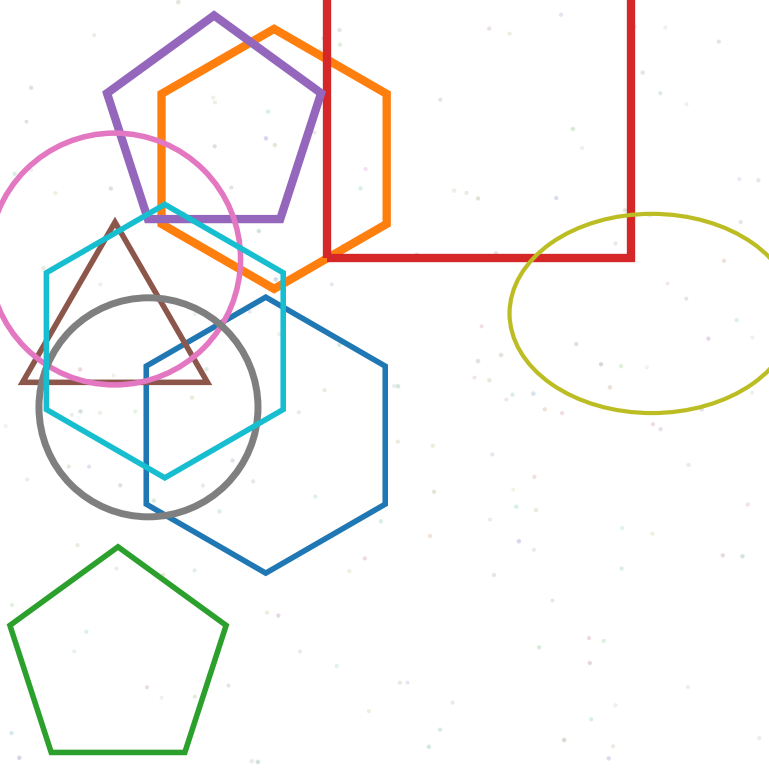[{"shape": "hexagon", "thickness": 2, "radius": 0.9, "center": [0.345, 0.435]}, {"shape": "hexagon", "thickness": 3, "radius": 0.84, "center": [0.356, 0.794]}, {"shape": "pentagon", "thickness": 2, "radius": 0.74, "center": [0.153, 0.142]}, {"shape": "square", "thickness": 3, "radius": 0.99, "center": [0.622, 0.863]}, {"shape": "pentagon", "thickness": 3, "radius": 0.73, "center": [0.278, 0.834]}, {"shape": "triangle", "thickness": 2, "radius": 0.69, "center": [0.149, 0.573]}, {"shape": "circle", "thickness": 2, "radius": 0.82, "center": [0.149, 0.664]}, {"shape": "circle", "thickness": 2.5, "radius": 0.71, "center": [0.193, 0.471]}, {"shape": "oval", "thickness": 1.5, "radius": 0.92, "center": [0.847, 0.593]}, {"shape": "hexagon", "thickness": 2, "radius": 0.89, "center": [0.214, 0.557]}]